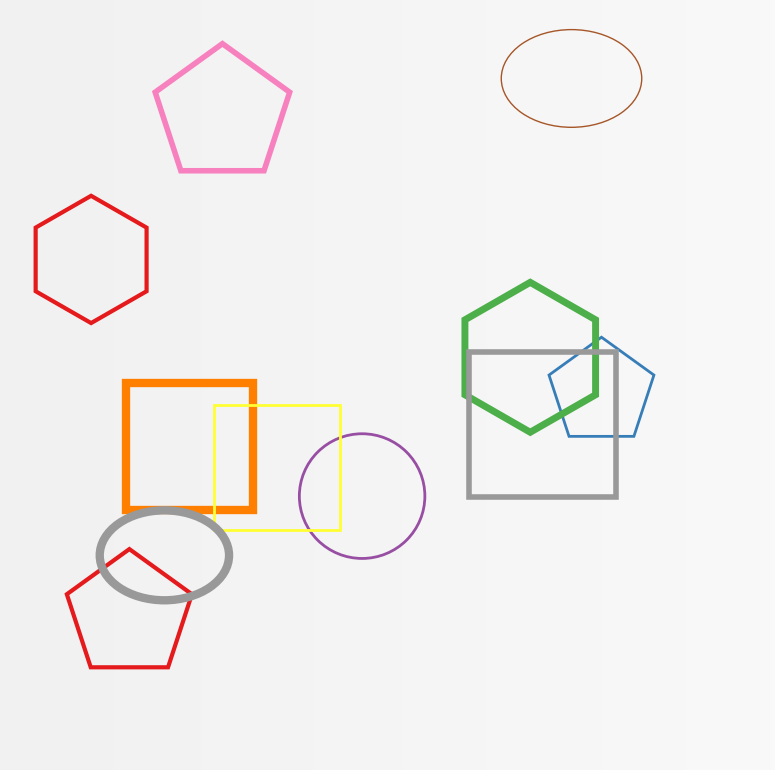[{"shape": "pentagon", "thickness": 1.5, "radius": 0.42, "center": [0.167, 0.202]}, {"shape": "hexagon", "thickness": 1.5, "radius": 0.41, "center": [0.118, 0.663]}, {"shape": "pentagon", "thickness": 1, "radius": 0.36, "center": [0.776, 0.491]}, {"shape": "hexagon", "thickness": 2.5, "radius": 0.49, "center": [0.684, 0.536]}, {"shape": "circle", "thickness": 1, "radius": 0.4, "center": [0.467, 0.356]}, {"shape": "square", "thickness": 3, "radius": 0.41, "center": [0.245, 0.42]}, {"shape": "square", "thickness": 1, "radius": 0.41, "center": [0.358, 0.393]}, {"shape": "oval", "thickness": 0.5, "radius": 0.45, "center": [0.737, 0.898]}, {"shape": "pentagon", "thickness": 2, "radius": 0.46, "center": [0.287, 0.852]}, {"shape": "oval", "thickness": 3, "radius": 0.42, "center": [0.212, 0.279]}, {"shape": "square", "thickness": 2, "radius": 0.47, "center": [0.7, 0.449]}]